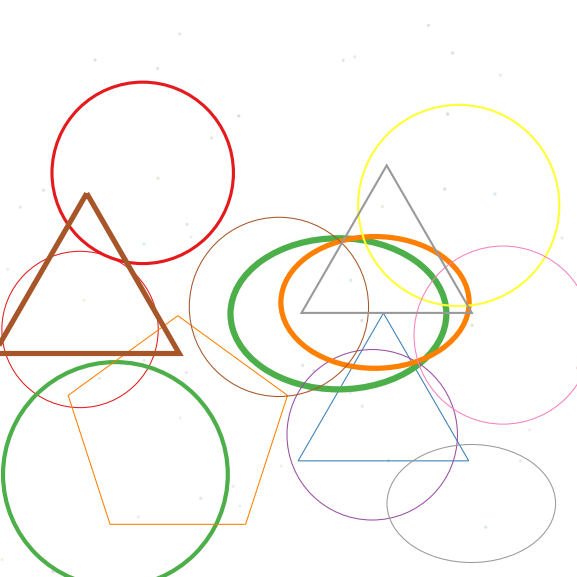[{"shape": "circle", "thickness": 0.5, "radius": 0.68, "center": [0.139, 0.429]}, {"shape": "circle", "thickness": 1.5, "radius": 0.79, "center": [0.247, 0.7]}, {"shape": "triangle", "thickness": 0.5, "radius": 0.85, "center": [0.664, 0.286]}, {"shape": "oval", "thickness": 3, "radius": 0.93, "center": [0.586, 0.456]}, {"shape": "circle", "thickness": 2, "radius": 0.97, "center": [0.2, 0.178]}, {"shape": "circle", "thickness": 0.5, "radius": 0.74, "center": [0.645, 0.246]}, {"shape": "pentagon", "thickness": 0.5, "radius": 1.0, "center": [0.308, 0.253]}, {"shape": "oval", "thickness": 2.5, "radius": 0.81, "center": [0.649, 0.475]}, {"shape": "circle", "thickness": 1, "radius": 0.87, "center": [0.794, 0.643]}, {"shape": "triangle", "thickness": 2.5, "radius": 0.92, "center": [0.15, 0.479]}, {"shape": "circle", "thickness": 0.5, "radius": 0.78, "center": [0.483, 0.468]}, {"shape": "circle", "thickness": 0.5, "radius": 0.77, "center": [0.871, 0.419]}, {"shape": "triangle", "thickness": 1, "radius": 0.85, "center": [0.67, 0.542]}, {"shape": "oval", "thickness": 0.5, "radius": 0.73, "center": [0.816, 0.127]}]